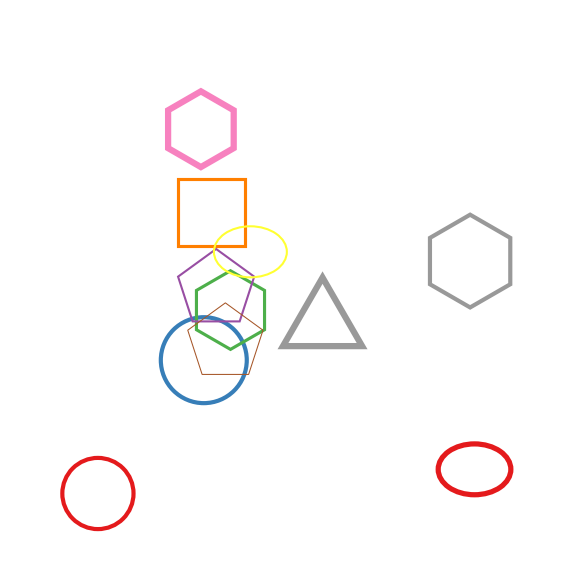[{"shape": "circle", "thickness": 2, "radius": 0.31, "center": [0.17, 0.145]}, {"shape": "oval", "thickness": 2.5, "radius": 0.31, "center": [0.822, 0.186]}, {"shape": "circle", "thickness": 2, "radius": 0.37, "center": [0.353, 0.375]}, {"shape": "hexagon", "thickness": 1.5, "radius": 0.34, "center": [0.399, 0.462]}, {"shape": "pentagon", "thickness": 1, "radius": 0.35, "center": [0.374, 0.499]}, {"shape": "square", "thickness": 1.5, "radius": 0.29, "center": [0.366, 0.631]}, {"shape": "oval", "thickness": 1, "radius": 0.32, "center": [0.434, 0.563]}, {"shape": "pentagon", "thickness": 0.5, "radius": 0.34, "center": [0.39, 0.406]}, {"shape": "hexagon", "thickness": 3, "radius": 0.33, "center": [0.348, 0.775]}, {"shape": "triangle", "thickness": 3, "radius": 0.4, "center": [0.559, 0.439]}, {"shape": "hexagon", "thickness": 2, "radius": 0.4, "center": [0.814, 0.547]}]